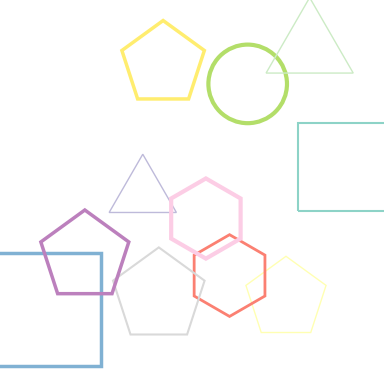[{"shape": "square", "thickness": 1.5, "radius": 0.58, "center": [0.89, 0.566]}, {"shape": "pentagon", "thickness": 1, "radius": 0.55, "center": [0.743, 0.225]}, {"shape": "triangle", "thickness": 1, "radius": 0.5, "center": [0.371, 0.499]}, {"shape": "hexagon", "thickness": 2, "radius": 0.53, "center": [0.596, 0.284]}, {"shape": "square", "thickness": 2.5, "radius": 0.73, "center": [0.117, 0.196]}, {"shape": "circle", "thickness": 3, "radius": 0.51, "center": [0.643, 0.782]}, {"shape": "hexagon", "thickness": 3, "radius": 0.52, "center": [0.535, 0.432]}, {"shape": "pentagon", "thickness": 1.5, "radius": 0.63, "center": [0.412, 0.232]}, {"shape": "pentagon", "thickness": 2.5, "radius": 0.6, "center": [0.22, 0.334]}, {"shape": "triangle", "thickness": 1, "radius": 0.65, "center": [0.804, 0.876]}, {"shape": "pentagon", "thickness": 2.5, "radius": 0.56, "center": [0.424, 0.834]}]